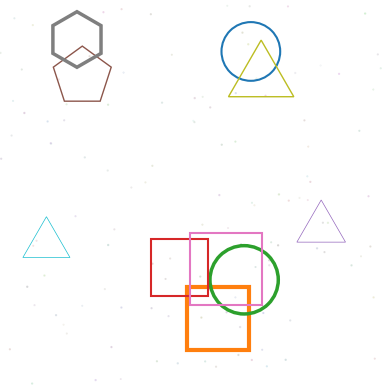[{"shape": "circle", "thickness": 1.5, "radius": 0.38, "center": [0.652, 0.866]}, {"shape": "square", "thickness": 3, "radius": 0.41, "center": [0.566, 0.174]}, {"shape": "circle", "thickness": 2.5, "radius": 0.44, "center": [0.634, 0.273]}, {"shape": "square", "thickness": 1.5, "radius": 0.37, "center": [0.467, 0.306]}, {"shape": "triangle", "thickness": 0.5, "radius": 0.36, "center": [0.834, 0.408]}, {"shape": "pentagon", "thickness": 1, "radius": 0.4, "center": [0.214, 0.801]}, {"shape": "square", "thickness": 1.5, "radius": 0.47, "center": [0.587, 0.302]}, {"shape": "hexagon", "thickness": 2.5, "radius": 0.36, "center": [0.2, 0.897]}, {"shape": "triangle", "thickness": 1, "radius": 0.49, "center": [0.678, 0.798]}, {"shape": "triangle", "thickness": 0.5, "radius": 0.35, "center": [0.121, 0.367]}]